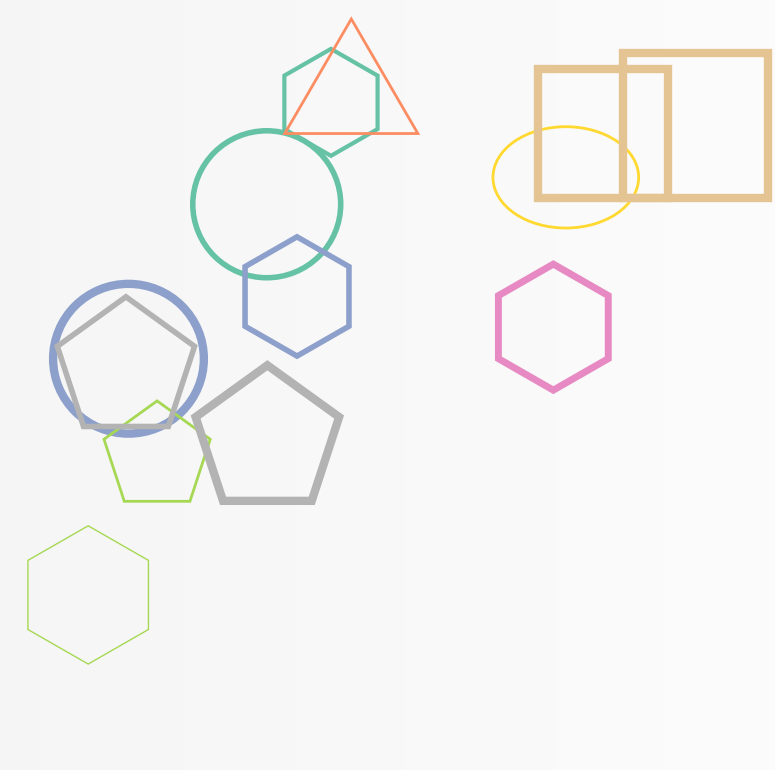[{"shape": "hexagon", "thickness": 1.5, "radius": 0.35, "center": [0.427, 0.867]}, {"shape": "circle", "thickness": 2, "radius": 0.48, "center": [0.344, 0.735]}, {"shape": "triangle", "thickness": 1, "radius": 0.5, "center": [0.453, 0.876]}, {"shape": "hexagon", "thickness": 2, "radius": 0.39, "center": [0.383, 0.615]}, {"shape": "circle", "thickness": 3, "radius": 0.49, "center": [0.166, 0.534]}, {"shape": "hexagon", "thickness": 2.5, "radius": 0.41, "center": [0.714, 0.575]}, {"shape": "hexagon", "thickness": 0.5, "radius": 0.45, "center": [0.114, 0.227]}, {"shape": "pentagon", "thickness": 1, "radius": 0.36, "center": [0.203, 0.407]}, {"shape": "oval", "thickness": 1, "radius": 0.47, "center": [0.73, 0.77]}, {"shape": "square", "thickness": 3, "radius": 0.47, "center": [0.897, 0.837]}, {"shape": "square", "thickness": 3, "radius": 0.42, "center": [0.778, 0.827]}, {"shape": "pentagon", "thickness": 2, "radius": 0.47, "center": [0.162, 0.521]}, {"shape": "pentagon", "thickness": 3, "radius": 0.49, "center": [0.345, 0.428]}]